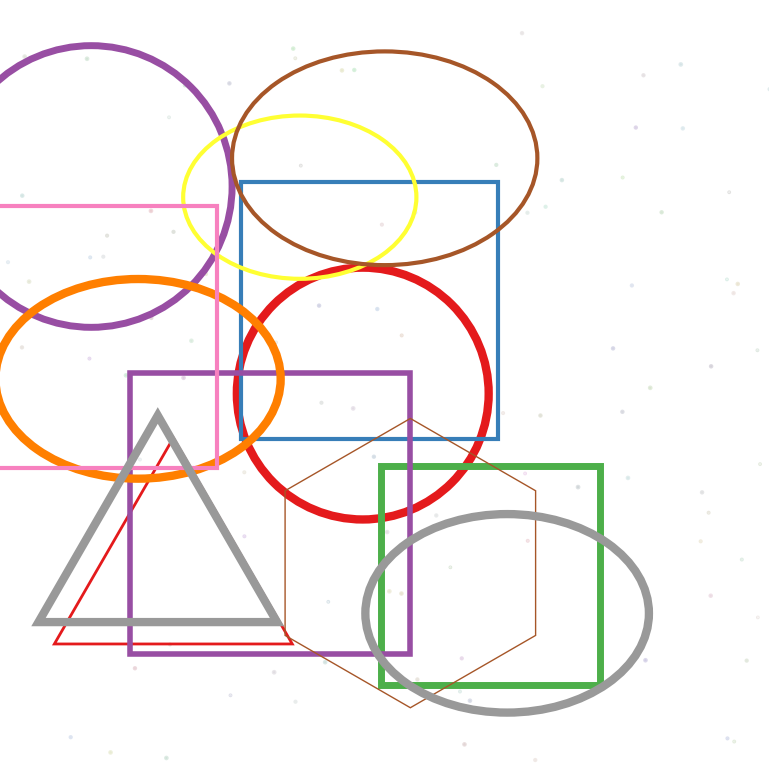[{"shape": "circle", "thickness": 3, "radius": 0.82, "center": [0.471, 0.489]}, {"shape": "triangle", "thickness": 1, "radius": 0.89, "center": [0.225, 0.253]}, {"shape": "square", "thickness": 1.5, "radius": 0.83, "center": [0.48, 0.596]}, {"shape": "square", "thickness": 2.5, "radius": 0.71, "center": [0.637, 0.252]}, {"shape": "circle", "thickness": 2.5, "radius": 0.91, "center": [0.119, 0.758]}, {"shape": "square", "thickness": 2, "radius": 0.91, "center": [0.351, 0.333]}, {"shape": "oval", "thickness": 3, "radius": 0.93, "center": [0.179, 0.508]}, {"shape": "oval", "thickness": 1.5, "radius": 0.76, "center": [0.389, 0.744]}, {"shape": "hexagon", "thickness": 0.5, "radius": 0.94, "center": [0.533, 0.269]}, {"shape": "oval", "thickness": 1.5, "radius": 0.99, "center": [0.5, 0.794]}, {"shape": "square", "thickness": 1.5, "radius": 0.85, "center": [0.111, 0.562]}, {"shape": "triangle", "thickness": 3, "radius": 0.89, "center": [0.205, 0.282]}, {"shape": "oval", "thickness": 3, "radius": 0.92, "center": [0.659, 0.203]}]